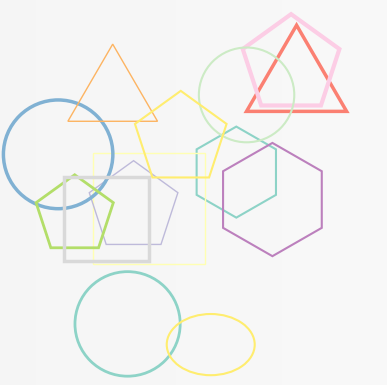[{"shape": "hexagon", "thickness": 1.5, "radius": 0.59, "center": [0.61, 0.553]}, {"shape": "circle", "thickness": 2, "radius": 0.68, "center": [0.329, 0.159]}, {"shape": "square", "thickness": 1, "radius": 0.72, "center": [0.384, 0.459]}, {"shape": "pentagon", "thickness": 1, "radius": 0.6, "center": [0.345, 0.462]}, {"shape": "triangle", "thickness": 2.5, "radius": 0.75, "center": [0.765, 0.785]}, {"shape": "circle", "thickness": 2.5, "radius": 0.71, "center": [0.15, 0.599]}, {"shape": "triangle", "thickness": 1, "radius": 0.67, "center": [0.291, 0.752]}, {"shape": "pentagon", "thickness": 2, "radius": 0.52, "center": [0.193, 0.441]}, {"shape": "pentagon", "thickness": 3, "radius": 0.66, "center": [0.751, 0.832]}, {"shape": "square", "thickness": 2.5, "radius": 0.55, "center": [0.274, 0.432]}, {"shape": "hexagon", "thickness": 1.5, "radius": 0.74, "center": [0.703, 0.482]}, {"shape": "circle", "thickness": 1.5, "radius": 0.62, "center": [0.636, 0.753]}, {"shape": "oval", "thickness": 1.5, "radius": 0.57, "center": [0.544, 0.105]}, {"shape": "pentagon", "thickness": 1.5, "radius": 0.62, "center": [0.466, 0.64]}]